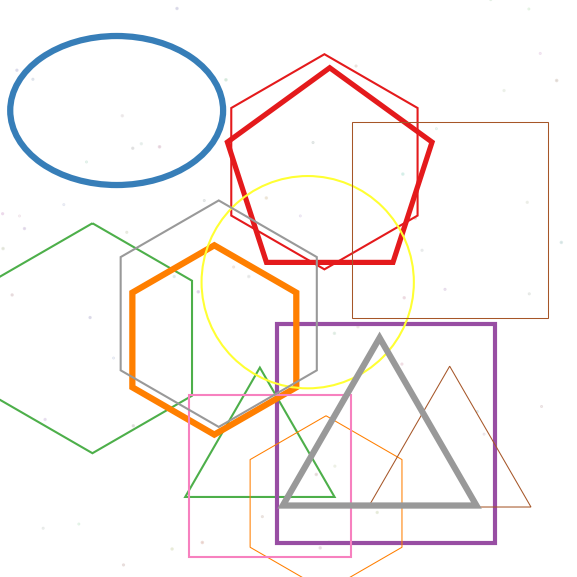[{"shape": "hexagon", "thickness": 1, "radius": 0.93, "center": [0.562, 0.719]}, {"shape": "pentagon", "thickness": 2.5, "radius": 0.93, "center": [0.571, 0.695]}, {"shape": "oval", "thickness": 3, "radius": 0.92, "center": [0.202, 0.808]}, {"shape": "hexagon", "thickness": 1, "radius": 1.0, "center": [0.16, 0.413]}, {"shape": "triangle", "thickness": 1, "radius": 0.75, "center": [0.45, 0.213]}, {"shape": "square", "thickness": 2, "radius": 0.95, "center": [0.669, 0.249]}, {"shape": "hexagon", "thickness": 3, "radius": 0.82, "center": [0.371, 0.41]}, {"shape": "hexagon", "thickness": 0.5, "radius": 0.76, "center": [0.565, 0.127]}, {"shape": "circle", "thickness": 1, "radius": 0.92, "center": [0.533, 0.51]}, {"shape": "triangle", "thickness": 0.5, "radius": 0.81, "center": [0.779, 0.202]}, {"shape": "square", "thickness": 0.5, "radius": 0.85, "center": [0.779, 0.618]}, {"shape": "square", "thickness": 1, "radius": 0.7, "center": [0.467, 0.175]}, {"shape": "hexagon", "thickness": 1, "radius": 0.98, "center": [0.379, 0.456]}, {"shape": "triangle", "thickness": 3, "radius": 0.97, "center": [0.657, 0.221]}]